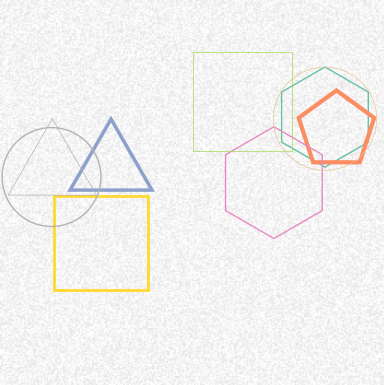[{"shape": "hexagon", "thickness": 1, "radius": 0.65, "center": [0.844, 0.696]}, {"shape": "pentagon", "thickness": 3, "radius": 0.52, "center": [0.874, 0.662]}, {"shape": "triangle", "thickness": 2.5, "radius": 0.61, "center": [0.288, 0.568]}, {"shape": "hexagon", "thickness": 1, "radius": 0.73, "center": [0.711, 0.526]}, {"shape": "square", "thickness": 0.5, "radius": 0.64, "center": [0.63, 0.738]}, {"shape": "square", "thickness": 2, "radius": 0.61, "center": [0.262, 0.369]}, {"shape": "circle", "thickness": 0.5, "radius": 0.67, "center": [0.844, 0.691]}, {"shape": "circle", "thickness": 1, "radius": 0.64, "center": [0.134, 0.54]}, {"shape": "triangle", "thickness": 0.5, "radius": 0.66, "center": [0.136, 0.559]}]